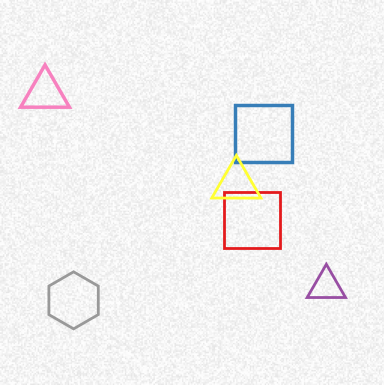[{"shape": "square", "thickness": 2, "radius": 0.36, "center": [0.653, 0.428]}, {"shape": "square", "thickness": 2.5, "radius": 0.37, "center": [0.684, 0.653]}, {"shape": "triangle", "thickness": 2, "radius": 0.29, "center": [0.848, 0.256]}, {"shape": "triangle", "thickness": 2, "radius": 0.37, "center": [0.614, 0.523]}, {"shape": "triangle", "thickness": 2.5, "radius": 0.37, "center": [0.117, 0.758]}, {"shape": "hexagon", "thickness": 2, "radius": 0.37, "center": [0.191, 0.22]}]